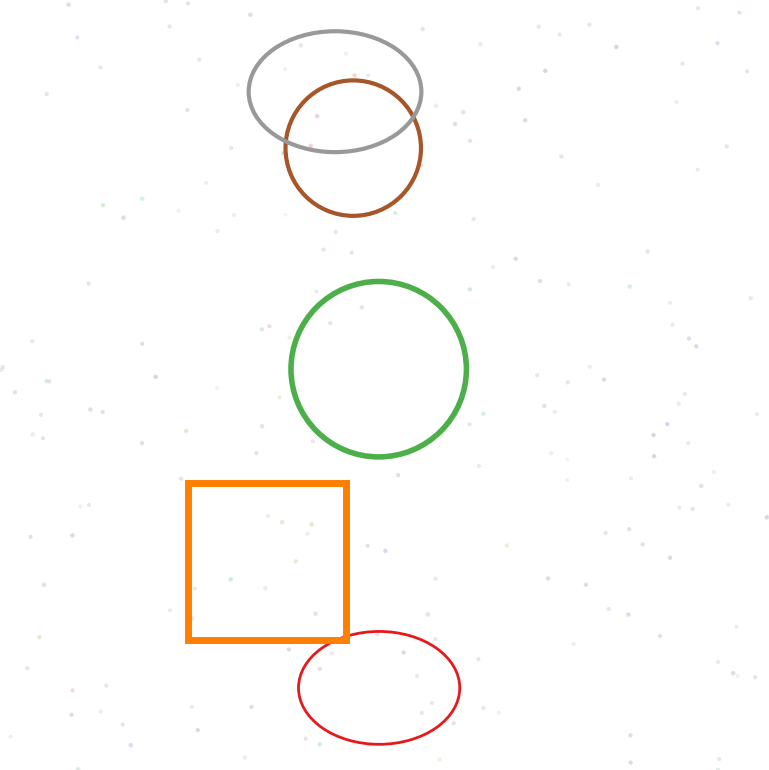[{"shape": "oval", "thickness": 1, "radius": 0.52, "center": [0.492, 0.107]}, {"shape": "circle", "thickness": 2, "radius": 0.57, "center": [0.492, 0.521]}, {"shape": "square", "thickness": 2.5, "radius": 0.51, "center": [0.347, 0.27]}, {"shape": "circle", "thickness": 1.5, "radius": 0.44, "center": [0.459, 0.808]}, {"shape": "oval", "thickness": 1.5, "radius": 0.56, "center": [0.435, 0.881]}]